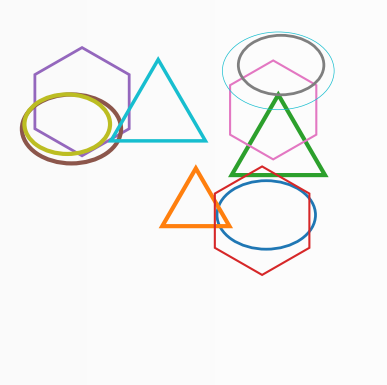[{"shape": "oval", "thickness": 2, "radius": 0.64, "center": [0.687, 0.442]}, {"shape": "triangle", "thickness": 3, "radius": 0.5, "center": [0.505, 0.463]}, {"shape": "triangle", "thickness": 3, "radius": 0.7, "center": [0.718, 0.615]}, {"shape": "hexagon", "thickness": 1.5, "radius": 0.7, "center": [0.676, 0.427]}, {"shape": "hexagon", "thickness": 2, "radius": 0.7, "center": [0.212, 0.736]}, {"shape": "oval", "thickness": 3, "radius": 0.64, "center": [0.184, 0.665]}, {"shape": "hexagon", "thickness": 1.5, "radius": 0.64, "center": [0.705, 0.714]}, {"shape": "oval", "thickness": 2, "radius": 0.55, "center": [0.725, 0.831]}, {"shape": "oval", "thickness": 3, "radius": 0.55, "center": [0.174, 0.677]}, {"shape": "oval", "thickness": 0.5, "radius": 0.72, "center": [0.718, 0.816]}, {"shape": "triangle", "thickness": 2.5, "radius": 0.7, "center": [0.408, 0.705]}]